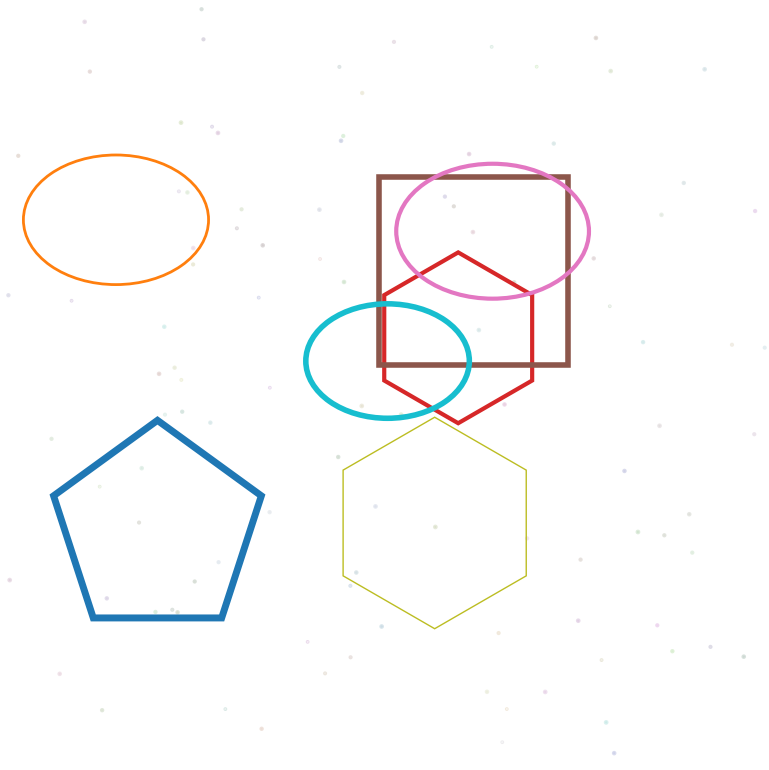[{"shape": "pentagon", "thickness": 2.5, "radius": 0.71, "center": [0.205, 0.312]}, {"shape": "oval", "thickness": 1, "radius": 0.6, "center": [0.151, 0.715]}, {"shape": "hexagon", "thickness": 1.5, "radius": 0.55, "center": [0.595, 0.561]}, {"shape": "square", "thickness": 2, "radius": 0.61, "center": [0.615, 0.648]}, {"shape": "oval", "thickness": 1.5, "radius": 0.63, "center": [0.64, 0.7]}, {"shape": "hexagon", "thickness": 0.5, "radius": 0.69, "center": [0.565, 0.321]}, {"shape": "oval", "thickness": 2, "radius": 0.53, "center": [0.503, 0.531]}]